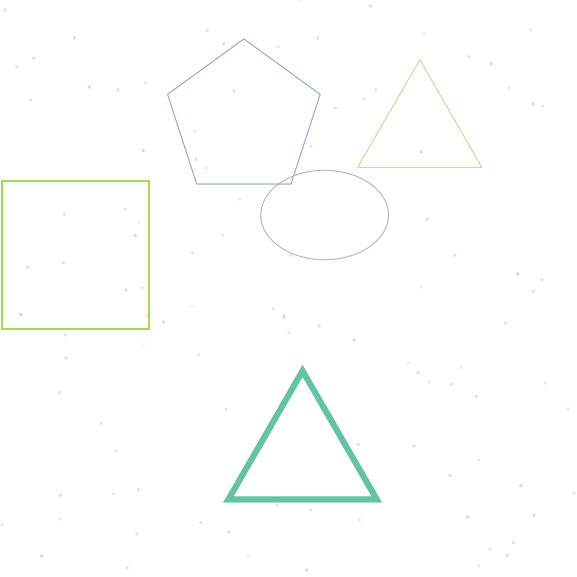[{"shape": "triangle", "thickness": 3, "radius": 0.74, "center": [0.524, 0.208]}, {"shape": "pentagon", "thickness": 0.5, "radius": 0.69, "center": [0.422, 0.793]}, {"shape": "square", "thickness": 1, "radius": 0.64, "center": [0.131, 0.558]}, {"shape": "triangle", "thickness": 0.5, "radius": 0.62, "center": [0.727, 0.771]}, {"shape": "oval", "thickness": 0.5, "radius": 0.55, "center": [0.562, 0.627]}]